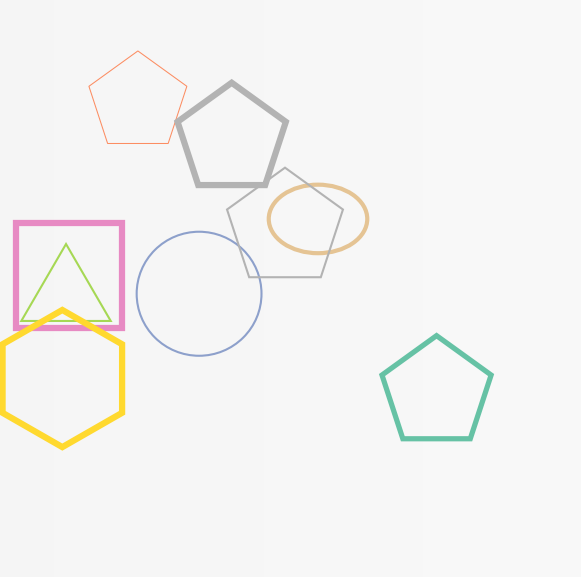[{"shape": "pentagon", "thickness": 2.5, "radius": 0.49, "center": [0.751, 0.319]}, {"shape": "pentagon", "thickness": 0.5, "radius": 0.44, "center": [0.237, 0.822]}, {"shape": "circle", "thickness": 1, "radius": 0.54, "center": [0.343, 0.49]}, {"shape": "square", "thickness": 3, "radius": 0.46, "center": [0.118, 0.522]}, {"shape": "triangle", "thickness": 1, "radius": 0.44, "center": [0.114, 0.488]}, {"shape": "hexagon", "thickness": 3, "radius": 0.59, "center": [0.107, 0.344]}, {"shape": "oval", "thickness": 2, "radius": 0.42, "center": [0.547, 0.62]}, {"shape": "pentagon", "thickness": 3, "radius": 0.49, "center": [0.399, 0.758]}, {"shape": "pentagon", "thickness": 1, "radius": 0.52, "center": [0.49, 0.604]}]